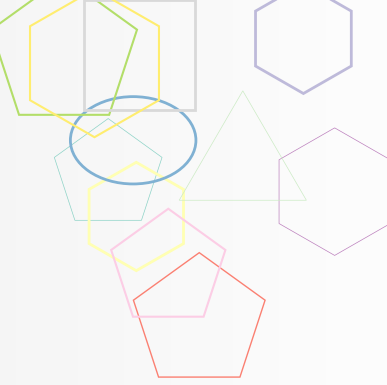[{"shape": "pentagon", "thickness": 0.5, "radius": 0.73, "center": [0.279, 0.546]}, {"shape": "hexagon", "thickness": 2, "radius": 0.7, "center": [0.352, 0.438]}, {"shape": "hexagon", "thickness": 2, "radius": 0.71, "center": [0.783, 0.9]}, {"shape": "pentagon", "thickness": 1, "radius": 0.89, "center": [0.514, 0.165]}, {"shape": "oval", "thickness": 2, "radius": 0.81, "center": [0.344, 0.636]}, {"shape": "pentagon", "thickness": 1.5, "radius": 0.99, "center": [0.165, 0.862]}, {"shape": "pentagon", "thickness": 1.5, "radius": 0.77, "center": [0.434, 0.303]}, {"shape": "square", "thickness": 2, "radius": 0.72, "center": [0.36, 0.857]}, {"shape": "hexagon", "thickness": 0.5, "radius": 0.83, "center": [0.864, 0.502]}, {"shape": "triangle", "thickness": 0.5, "radius": 0.95, "center": [0.627, 0.575]}, {"shape": "hexagon", "thickness": 1.5, "radius": 0.96, "center": [0.244, 0.836]}]